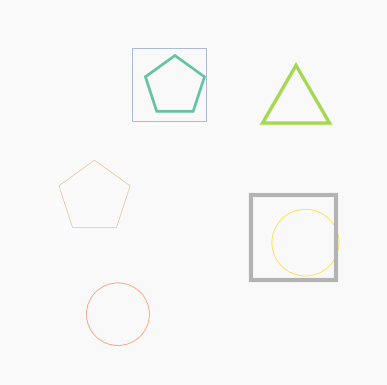[{"shape": "pentagon", "thickness": 2, "radius": 0.4, "center": [0.452, 0.776]}, {"shape": "circle", "thickness": 0.5, "radius": 0.41, "center": [0.304, 0.184]}, {"shape": "square", "thickness": 0.5, "radius": 0.48, "center": [0.437, 0.78]}, {"shape": "triangle", "thickness": 2.5, "radius": 0.5, "center": [0.764, 0.73]}, {"shape": "circle", "thickness": 0.5, "radius": 0.43, "center": [0.788, 0.37]}, {"shape": "pentagon", "thickness": 0.5, "radius": 0.48, "center": [0.244, 0.487]}, {"shape": "square", "thickness": 3, "radius": 0.55, "center": [0.758, 0.383]}]